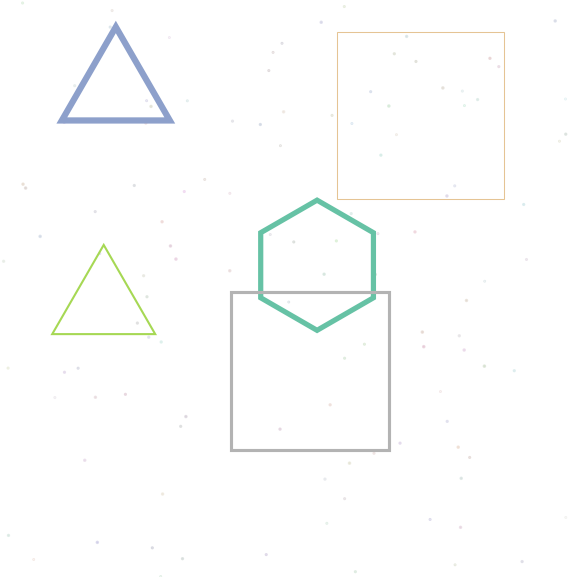[{"shape": "hexagon", "thickness": 2.5, "radius": 0.56, "center": [0.549, 0.54]}, {"shape": "triangle", "thickness": 3, "radius": 0.54, "center": [0.201, 0.844]}, {"shape": "triangle", "thickness": 1, "radius": 0.51, "center": [0.18, 0.472]}, {"shape": "square", "thickness": 0.5, "radius": 0.72, "center": [0.728, 0.8]}, {"shape": "square", "thickness": 1.5, "radius": 0.68, "center": [0.537, 0.357]}]